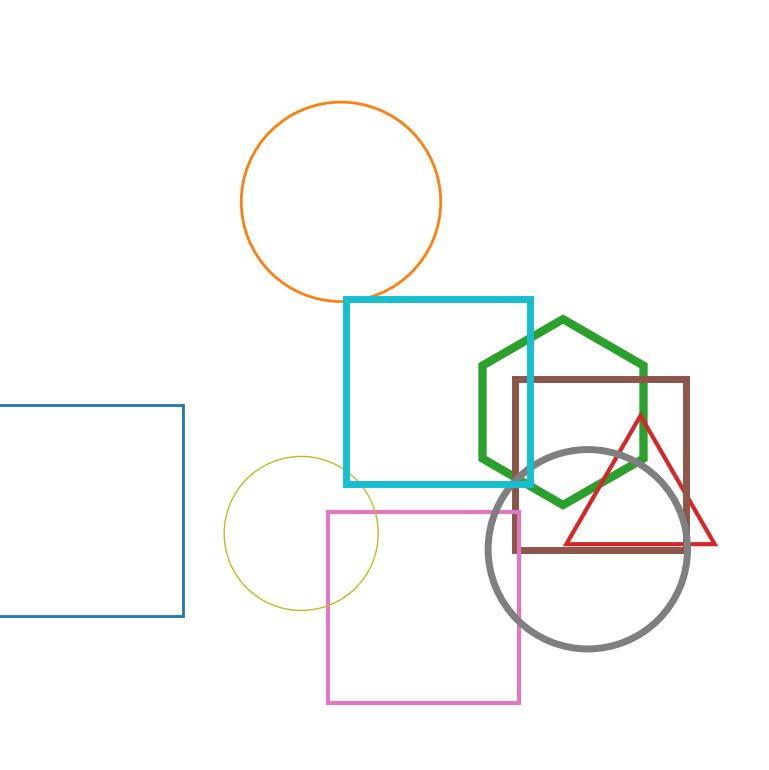[{"shape": "square", "thickness": 1, "radius": 0.69, "center": [0.101, 0.337]}, {"shape": "circle", "thickness": 1, "radius": 0.65, "center": [0.443, 0.738]}, {"shape": "hexagon", "thickness": 3, "radius": 0.6, "center": [0.731, 0.465]}, {"shape": "triangle", "thickness": 1.5, "radius": 0.56, "center": [0.832, 0.349]}, {"shape": "square", "thickness": 2.5, "radius": 0.55, "center": [0.779, 0.396]}, {"shape": "square", "thickness": 1.5, "radius": 0.62, "center": [0.55, 0.212]}, {"shape": "circle", "thickness": 2.5, "radius": 0.65, "center": [0.763, 0.287]}, {"shape": "circle", "thickness": 0.5, "radius": 0.5, "center": [0.391, 0.307]}, {"shape": "square", "thickness": 2.5, "radius": 0.6, "center": [0.569, 0.491]}]